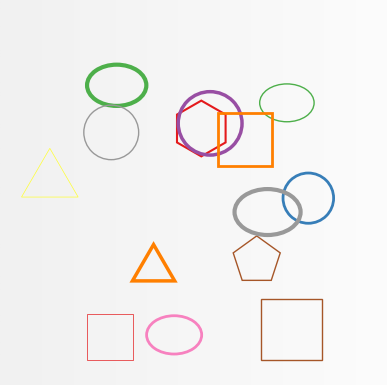[{"shape": "hexagon", "thickness": 1.5, "radius": 0.36, "center": [0.519, 0.666]}, {"shape": "square", "thickness": 0.5, "radius": 0.3, "center": [0.284, 0.125]}, {"shape": "circle", "thickness": 2, "radius": 0.33, "center": [0.796, 0.485]}, {"shape": "oval", "thickness": 3, "radius": 0.38, "center": [0.301, 0.778]}, {"shape": "oval", "thickness": 1, "radius": 0.35, "center": [0.74, 0.733]}, {"shape": "circle", "thickness": 2.5, "radius": 0.41, "center": [0.542, 0.68]}, {"shape": "triangle", "thickness": 2.5, "radius": 0.31, "center": [0.396, 0.302]}, {"shape": "square", "thickness": 2, "radius": 0.35, "center": [0.632, 0.638]}, {"shape": "triangle", "thickness": 0.5, "radius": 0.42, "center": [0.129, 0.53]}, {"shape": "pentagon", "thickness": 1, "radius": 0.32, "center": [0.663, 0.323]}, {"shape": "square", "thickness": 1, "radius": 0.4, "center": [0.752, 0.144]}, {"shape": "oval", "thickness": 2, "radius": 0.36, "center": [0.449, 0.13]}, {"shape": "circle", "thickness": 1, "radius": 0.35, "center": [0.287, 0.656]}, {"shape": "oval", "thickness": 3, "radius": 0.43, "center": [0.691, 0.449]}]